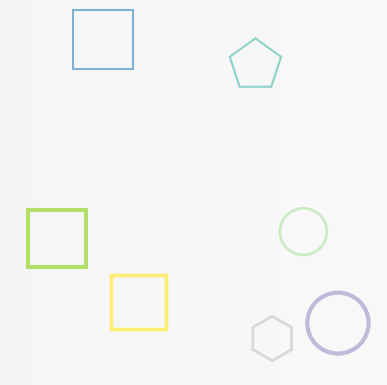[{"shape": "pentagon", "thickness": 1.5, "radius": 0.35, "center": [0.659, 0.831]}, {"shape": "circle", "thickness": 3, "radius": 0.4, "center": [0.872, 0.161]}, {"shape": "square", "thickness": 1.5, "radius": 0.38, "center": [0.266, 0.896]}, {"shape": "square", "thickness": 3, "radius": 0.37, "center": [0.147, 0.38]}, {"shape": "hexagon", "thickness": 2, "radius": 0.29, "center": [0.702, 0.121]}, {"shape": "circle", "thickness": 2, "radius": 0.3, "center": [0.783, 0.398]}, {"shape": "square", "thickness": 2.5, "radius": 0.35, "center": [0.359, 0.216]}]